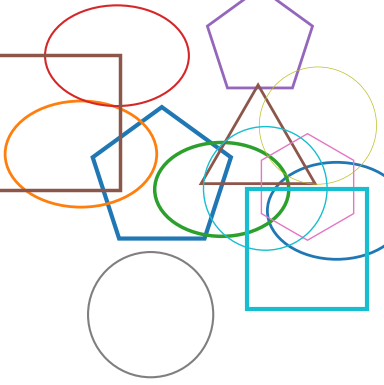[{"shape": "pentagon", "thickness": 3, "radius": 0.94, "center": [0.42, 0.533]}, {"shape": "oval", "thickness": 2, "radius": 0.9, "center": [0.874, 0.452]}, {"shape": "oval", "thickness": 2, "radius": 0.98, "center": [0.21, 0.6]}, {"shape": "oval", "thickness": 2.5, "radius": 0.87, "center": [0.576, 0.508]}, {"shape": "oval", "thickness": 1.5, "radius": 0.93, "center": [0.304, 0.855]}, {"shape": "pentagon", "thickness": 2, "radius": 0.72, "center": [0.675, 0.888]}, {"shape": "square", "thickness": 2.5, "radius": 0.87, "center": [0.139, 0.682]}, {"shape": "triangle", "thickness": 2, "radius": 0.85, "center": [0.67, 0.608]}, {"shape": "hexagon", "thickness": 1, "radius": 0.69, "center": [0.799, 0.514]}, {"shape": "circle", "thickness": 1.5, "radius": 0.81, "center": [0.391, 0.183]}, {"shape": "circle", "thickness": 0.5, "radius": 0.76, "center": [0.826, 0.674]}, {"shape": "square", "thickness": 3, "radius": 0.78, "center": [0.796, 0.353]}, {"shape": "circle", "thickness": 1, "radius": 0.8, "center": [0.689, 0.511]}]